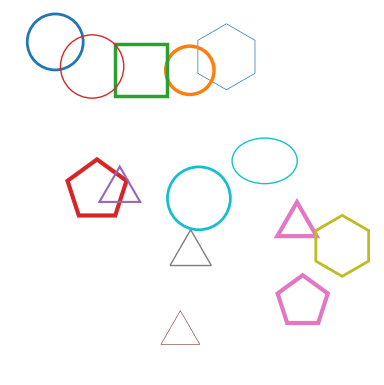[{"shape": "hexagon", "thickness": 0.5, "radius": 0.43, "center": [0.588, 0.852]}, {"shape": "circle", "thickness": 2, "radius": 0.36, "center": [0.143, 0.891]}, {"shape": "circle", "thickness": 2.5, "radius": 0.31, "center": [0.493, 0.817]}, {"shape": "square", "thickness": 2.5, "radius": 0.34, "center": [0.365, 0.818]}, {"shape": "pentagon", "thickness": 3, "radius": 0.4, "center": [0.252, 0.505]}, {"shape": "circle", "thickness": 1, "radius": 0.41, "center": [0.239, 0.827]}, {"shape": "triangle", "thickness": 1.5, "radius": 0.31, "center": [0.311, 0.506]}, {"shape": "triangle", "thickness": 0.5, "radius": 0.29, "center": [0.469, 0.135]}, {"shape": "triangle", "thickness": 3, "radius": 0.29, "center": [0.771, 0.416]}, {"shape": "pentagon", "thickness": 3, "radius": 0.34, "center": [0.786, 0.217]}, {"shape": "triangle", "thickness": 1, "radius": 0.31, "center": [0.495, 0.341]}, {"shape": "hexagon", "thickness": 2, "radius": 0.4, "center": [0.889, 0.361]}, {"shape": "oval", "thickness": 1, "radius": 0.42, "center": [0.687, 0.582]}, {"shape": "circle", "thickness": 2, "radius": 0.41, "center": [0.517, 0.485]}]